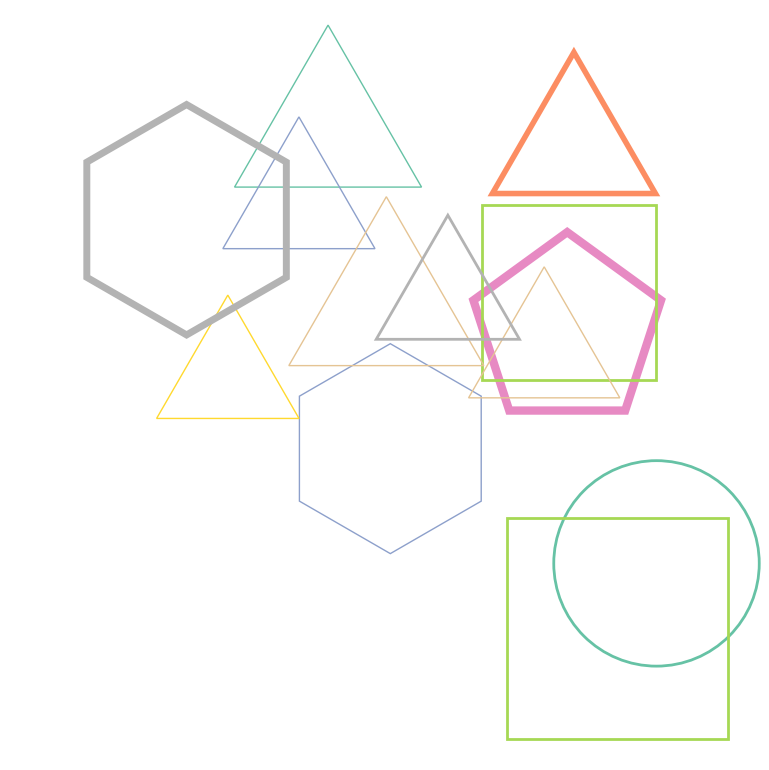[{"shape": "circle", "thickness": 1, "radius": 0.67, "center": [0.853, 0.268]}, {"shape": "triangle", "thickness": 0.5, "radius": 0.7, "center": [0.426, 0.827]}, {"shape": "triangle", "thickness": 2, "radius": 0.61, "center": [0.745, 0.81]}, {"shape": "triangle", "thickness": 0.5, "radius": 0.57, "center": [0.388, 0.734]}, {"shape": "hexagon", "thickness": 0.5, "radius": 0.68, "center": [0.507, 0.417]}, {"shape": "pentagon", "thickness": 3, "radius": 0.64, "center": [0.737, 0.57]}, {"shape": "square", "thickness": 1, "radius": 0.57, "center": [0.739, 0.62]}, {"shape": "square", "thickness": 1, "radius": 0.72, "center": [0.802, 0.184]}, {"shape": "triangle", "thickness": 0.5, "radius": 0.53, "center": [0.296, 0.51]}, {"shape": "triangle", "thickness": 0.5, "radius": 0.73, "center": [0.502, 0.598]}, {"shape": "triangle", "thickness": 0.5, "radius": 0.57, "center": [0.707, 0.54]}, {"shape": "triangle", "thickness": 1, "radius": 0.54, "center": [0.582, 0.613]}, {"shape": "hexagon", "thickness": 2.5, "radius": 0.75, "center": [0.242, 0.715]}]